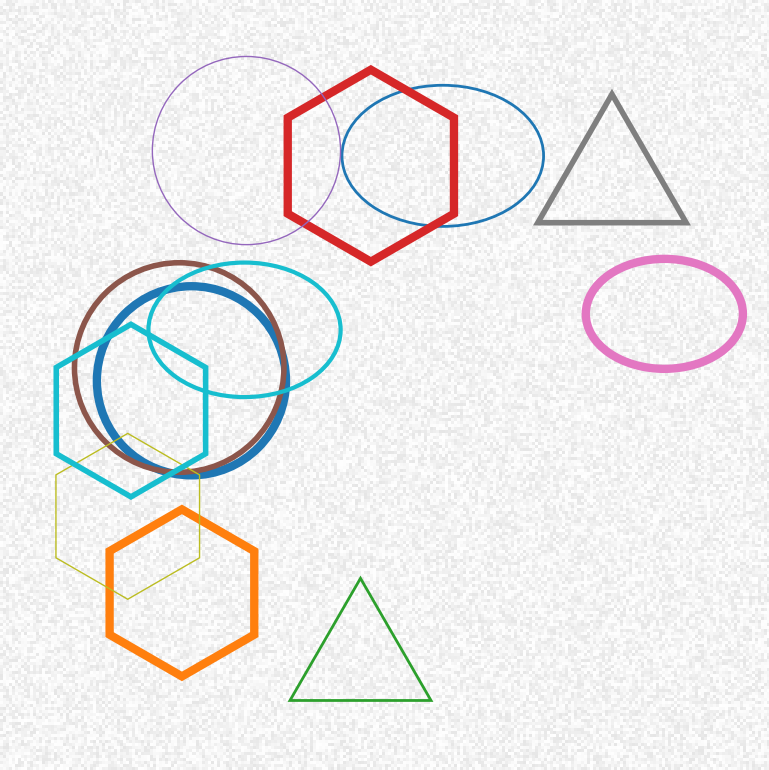[{"shape": "circle", "thickness": 3, "radius": 0.61, "center": [0.249, 0.505]}, {"shape": "oval", "thickness": 1, "radius": 0.65, "center": [0.575, 0.798]}, {"shape": "hexagon", "thickness": 3, "radius": 0.54, "center": [0.236, 0.23]}, {"shape": "triangle", "thickness": 1, "radius": 0.53, "center": [0.468, 0.143]}, {"shape": "hexagon", "thickness": 3, "radius": 0.62, "center": [0.482, 0.785]}, {"shape": "circle", "thickness": 0.5, "radius": 0.61, "center": [0.32, 0.804]}, {"shape": "circle", "thickness": 2, "radius": 0.68, "center": [0.233, 0.523]}, {"shape": "oval", "thickness": 3, "radius": 0.51, "center": [0.863, 0.592]}, {"shape": "triangle", "thickness": 2, "radius": 0.56, "center": [0.795, 0.766]}, {"shape": "hexagon", "thickness": 0.5, "radius": 0.54, "center": [0.166, 0.329]}, {"shape": "hexagon", "thickness": 2, "radius": 0.56, "center": [0.17, 0.467]}, {"shape": "oval", "thickness": 1.5, "radius": 0.62, "center": [0.318, 0.572]}]